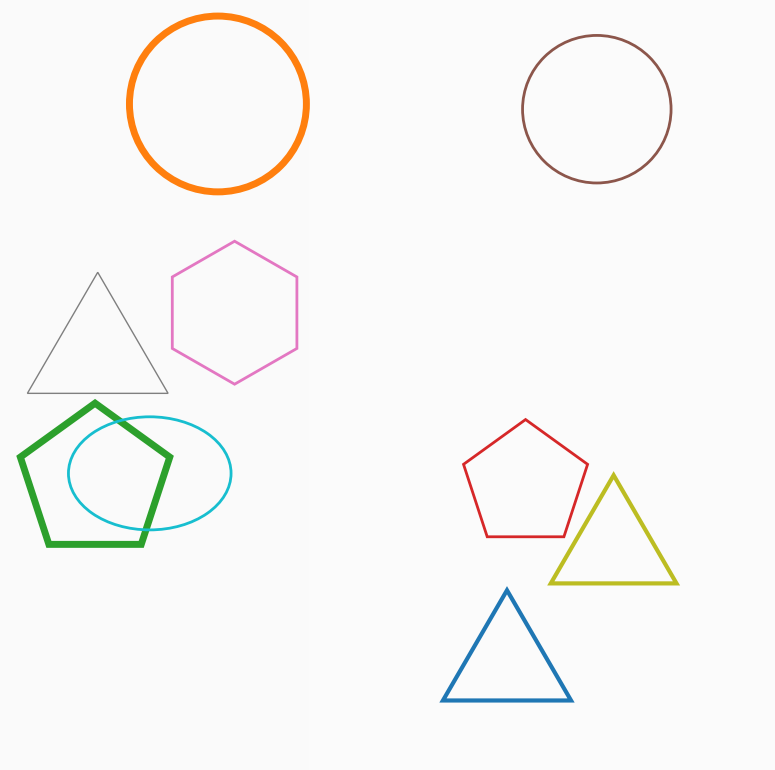[{"shape": "triangle", "thickness": 1.5, "radius": 0.48, "center": [0.654, 0.138]}, {"shape": "circle", "thickness": 2.5, "radius": 0.57, "center": [0.281, 0.865]}, {"shape": "pentagon", "thickness": 2.5, "radius": 0.51, "center": [0.123, 0.375]}, {"shape": "pentagon", "thickness": 1, "radius": 0.42, "center": [0.678, 0.371]}, {"shape": "circle", "thickness": 1, "radius": 0.48, "center": [0.77, 0.858]}, {"shape": "hexagon", "thickness": 1, "radius": 0.46, "center": [0.303, 0.594]}, {"shape": "triangle", "thickness": 0.5, "radius": 0.52, "center": [0.126, 0.542]}, {"shape": "triangle", "thickness": 1.5, "radius": 0.47, "center": [0.792, 0.289]}, {"shape": "oval", "thickness": 1, "radius": 0.52, "center": [0.193, 0.385]}]